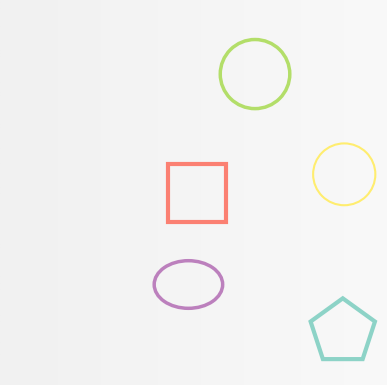[{"shape": "pentagon", "thickness": 3, "radius": 0.44, "center": [0.885, 0.138]}, {"shape": "square", "thickness": 3, "radius": 0.37, "center": [0.509, 0.498]}, {"shape": "circle", "thickness": 2.5, "radius": 0.45, "center": [0.658, 0.808]}, {"shape": "oval", "thickness": 2.5, "radius": 0.44, "center": [0.486, 0.261]}, {"shape": "circle", "thickness": 1.5, "radius": 0.4, "center": [0.888, 0.547]}]